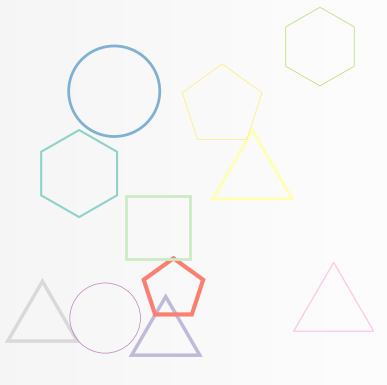[{"shape": "hexagon", "thickness": 1.5, "radius": 0.57, "center": [0.204, 0.549]}, {"shape": "triangle", "thickness": 2, "radius": 0.59, "center": [0.652, 0.542]}, {"shape": "triangle", "thickness": 2.5, "radius": 0.51, "center": [0.428, 0.128]}, {"shape": "pentagon", "thickness": 3, "radius": 0.4, "center": [0.448, 0.248]}, {"shape": "circle", "thickness": 2, "radius": 0.59, "center": [0.295, 0.763]}, {"shape": "hexagon", "thickness": 0.5, "radius": 0.51, "center": [0.826, 0.879]}, {"shape": "triangle", "thickness": 1, "radius": 0.6, "center": [0.861, 0.199]}, {"shape": "triangle", "thickness": 2.5, "radius": 0.52, "center": [0.11, 0.166]}, {"shape": "circle", "thickness": 0.5, "radius": 0.46, "center": [0.271, 0.174]}, {"shape": "square", "thickness": 2, "radius": 0.41, "center": [0.407, 0.41]}, {"shape": "pentagon", "thickness": 0.5, "radius": 0.54, "center": [0.573, 0.726]}]